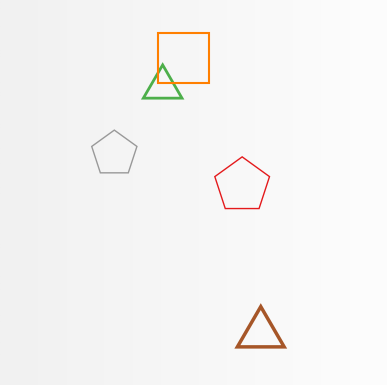[{"shape": "pentagon", "thickness": 1, "radius": 0.37, "center": [0.625, 0.518]}, {"shape": "triangle", "thickness": 2, "radius": 0.29, "center": [0.42, 0.774]}, {"shape": "square", "thickness": 1.5, "radius": 0.33, "center": [0.474, 0.85]}, {"shape": "triangle", "thickness": 2.5, "radius": 0.35, "center": [0.673, 0.134]}, {"shape": "pentagon", "thickness": 1, "radius": 0.31, "center": [0.295, 0.601]}]